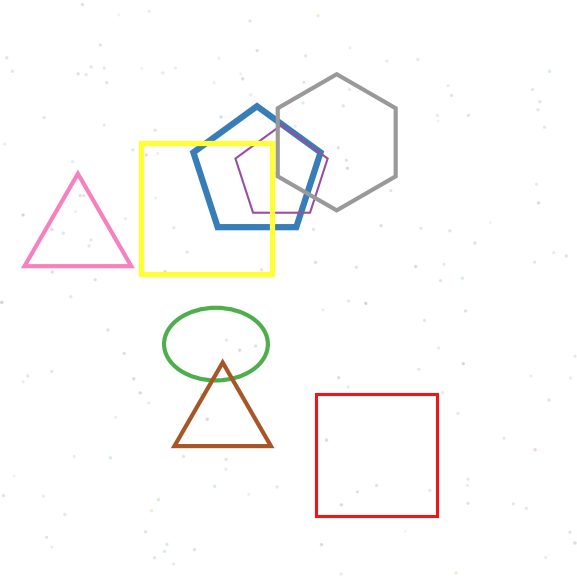[{"shape": "square", "thickness": 1.5, "radius": 0.52, "center": [0.652, 0.211]}, {"shape": "pentagon", "thickness": 3, "radius": 0.58, "center": [0.445, 0.699]}, {"shape": "oval", "thickness": 2, "radius": 0.45, "center": [0.374, 0.403]}, {"shape": "pentagon", "thickness": 1, "radius": 0.42, "center": [0.488, 0.699]}, {"shape": "square", "thickness": 2.5, "radius": 0.57, "center": [0.358, 0.638]}, {"shape": "triangle", "thickness": 2, "radius": 0.48, "center": [0.386, 0.275]}, {"shape": "triangle", "thickness": 2, "radius": 0.53, "center": [0.135, 0.592]}, {"shape": "hexagon", "thickness": 2, "radius": 0.59, "center": [0.583, 0.753]}]